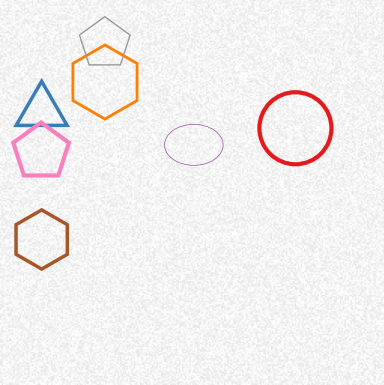[{"shape": "circle", "thickness": 3, "radius": 0.47, "center": [0.767, 0.667]}, {"shape": "triangle", "thickness": 2.5, "radius": 0.38, "center": [0.108, 0.712]}, {"shape": "oval", "thickness": 0.5, "radius": 0.38, "center": [0.503, 0.624]}, {"shape": "hexagon", "thickness": 2, "radius": 0.48, "center": [0.273, 0.787]}, {"shape": "hexagon", "thickness": 2.5, "radius": 0.38, "center": [0.108, 0.378]}, {"shape": "pentagon", "thickness": 3, "radius": 0.38, "center": [0.107, 0.606]}, {"shape": "pentagon", "thickness": 1, "radius": 0.35, "center": [0.272, 0.887]}]